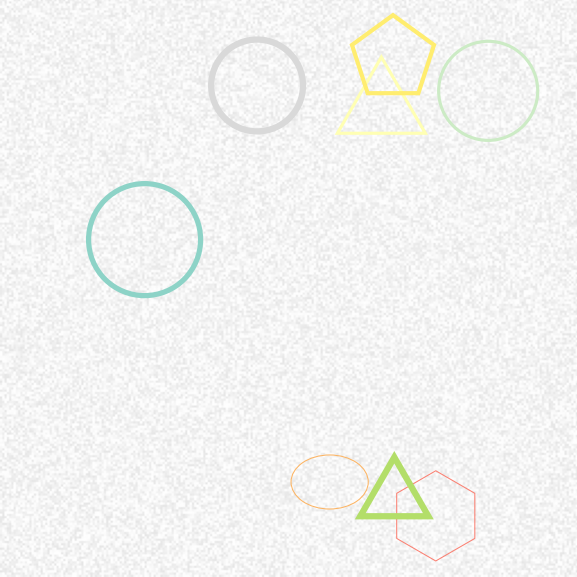[{"shape": "circle", "thickness": 2.5, "radius": 0.48, "center": [0.25, 0.584]}, {"shape": "triangle", "thickness": 1.5, "radius": 0.44, "center": [0.66, 0.812]}, {"shape": "hexagon", "thickness": 0.5, "radius": 0.39, "center": [0.755, 0.106]}, {"shape": "oval", "thickness": 0.5, "radius": 0.33, "center": [0.571, 0.165]}, {"shape": "triangle", "thickness": 3, "radius": 0.34, "center": [0.683, 0.139]}, {"shape": "circle", "thickness": 3, "radius": 0.4, "center": [0.445, 0.851]}, {"shape": "circle", "thickness": 1.5, "radius": 0.43, "center": [0.845, 0.842]}, {"shape": "pentagon", "thickness": 2, "radius": 0.37, "center": [0.681, 0.898]}]